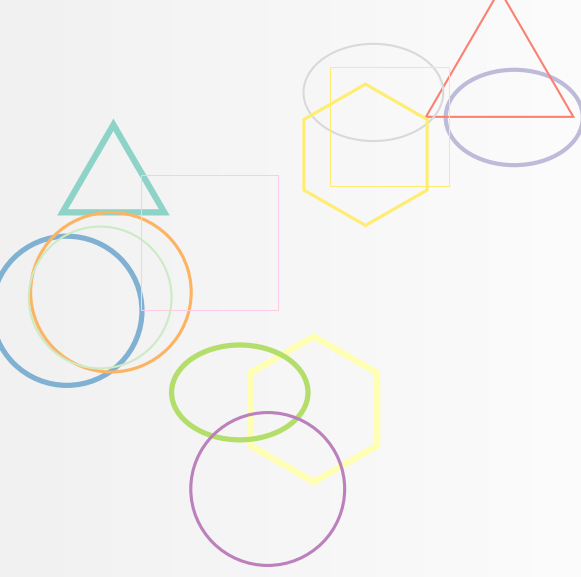[{"shape": "triangle", "thickness": 3, "radius": 0.51, "center": [0.195, 0.682]}, {"shape": "hexagon", "thickness": 3, "radius": 0.63, "center": [0.54, 0.29]}, {"shape": "oval", "thickness": 2, "radius": 0.59, "center": [0.885, 0.796]}, {"shape": "triangle", "thickness": 1, "radius": 0.73, "center": [0.86, 0.87]}, {"shape": "circle", "thickness": 2.5, "radius": 0.65, "center": [0.115, 0.461]}, {"shape": "circle", "thickness": 1.5, "radius": 0.69, "center": [0.191, 0.493]}, {"shape": "oval", "thickness": 2.5, "radius": 0.59, "center": [0.413, 0.32]}, {"shape": "square", "thickness": 0.5, "radius": 0.59, "center": [0.36, 0.579]}, {"shape": "oval", "thickness": 1, "radius": 0.6, "center": [0.642, 0.839]}, {"shape": "circle", "thickness": 1.5, "radius": 0.66, "center": [0.461, 0.152]}, {"shape": "circle", "thickness": 1, "radius": 0.61, "center": [0.172, 0.484]}, {"shape": "square", "thickness": 0.5, "radius": 0.51, "center": [0.67, 0.78]}, {"shape": "hexagon", "thickness": 1.5, "radius": 0.61, "center": [0.629, 0.731]}]